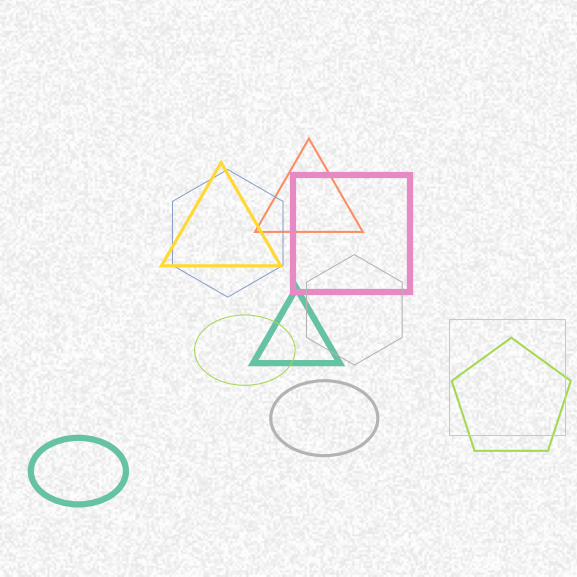[{"shape": "oval", "thickness": 3, "radius": 0.41, "center": [0.136, 0.183]}, {"shape": "triangle", "thickness": 3, "radius": 0.43, "center": [0.513, 0.414]}, {"shape": "triangle", "thickness": 1, "radius": 0.54, "center": [0.535, 0.651]}, {"shape": "hexagon", "thickness": 0.5, "radius": 0.55, "center": [0.394, 0.595]}, {"shape": "square", "thickness": 3, "radius": 0.51, "center": [0.608, 0.595]}, {"shape": "pentagon", "thickness": 1, "radius": 0.54, "center": [0.885, 0.306]}, {"shape": "oval", "thickness": 0.5, "radius": 0.44, "center": [0.424, 0.393]}, {"shape": "triangle", "thickness": 1.5, "radius": 0.6, "center": [0.383, 0.598]}, {"shape": "square", "thickness": 0.5, "radius": 0.5, "center": [0.878, 0.346]}, {"shape": "oval", "thickness": 1.5, "radius": 0.46, "center": [0.562, 0.275]}, {"shape": "hexagon", "thickness": 0.5, "radius": 0.48, "center": [0.614, 0.463]}]